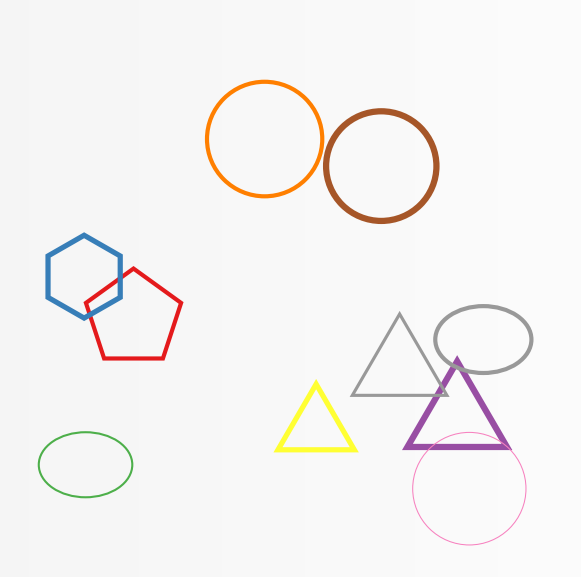[{"shape": "pentagon", "thickness": 2, "radius": 0.43, "center": [0.23, 0.448]}, {"shape": "hexagon", "thickness": 2.5, "radius": 0.36, "center": [0.145, 0.52]}, {"shape": "oval", "thickness": 1, "radius": 0.4, "center": [0.147, 0.194]}, {"shape": "triangle", "thickness": 3, "radius": 0.49, "center": [0.787, 0.275]}, {"shape": "circle", "thickness": 2, "radius": 0.5, "center": [0.455, 0.758]}, {"shape": "triangle", "thickness": 2.5, "radius": 0.38, "center": [0.544, 0.258]}, {"shape": "circle", "thickness": 3, "radius": 0.47, "center": [0.656, 0.711]}, {"shape": "circle", "thickness": 0.5, "radius": 0.49, "center": [0.807, 0.153]}, {"shape": "oval", "thickness": 2, "radius": 0.41, "center": [0.832, 0.411]}, {"shape": "triangle", "thickness": 1.5, "radius": 0.47, "center": [0.688, 0.361]}]